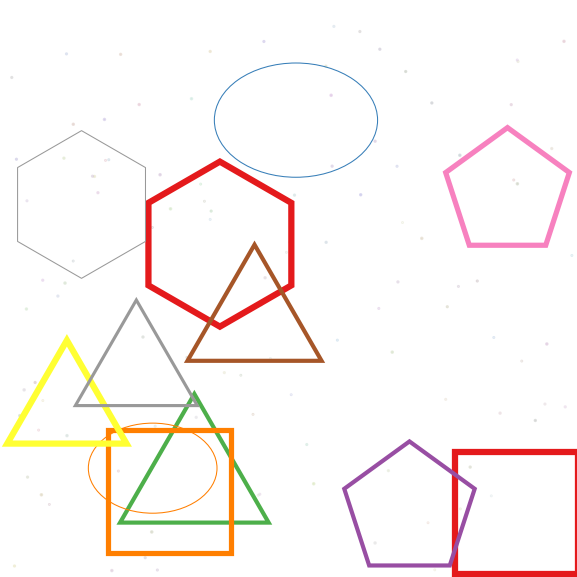[{"shape": "hexagon", "thickness": 3, "radius": 0.71, "center": [0.381, 0.576]}, {"shape": "square", "thickness": 3, "radius": 0.53, "center": [0.894, 0.111]}, {"shape": "oval", "thickness": 0.5, "radius": 0.71, "center": [0.512, 0.791]}, {"shape": "triangle", "thickness": 2, "radius": 0.74, "center": [0.337, 0.168]}, {"shape": "pentagon", "thickness": 2, "radius": 0.59, "center": [0.709, 0.116]}, {"shape": "oval", "thickness": 0.5, "radius": 0.56, "center": [0.264, 0.188]}, {"shape": "square", "thickness": 2.5, "radius": 0.53, "center": [0.294, 0.148]}, {"shape": "triangle", "thickness": 3, "radius": 0.6, "center": [0.116, 0.291]}, {"shape": "triangle", "thickness": 2, "radius": 0.67, "center": [0.441, 0.441]}, {"shape": "pentagon", "thickness": 2.5, "radius": 0.56, "center": [0.879, 0.666]}, {"shape": "triangle", "thickness": 1.5, "radius": 0.61, "center": [0.236, 0.358]}, {"shape": "hexagon", "thickness": 0.5, "radius": 0.64, "center": [0.141, 0.645]}]